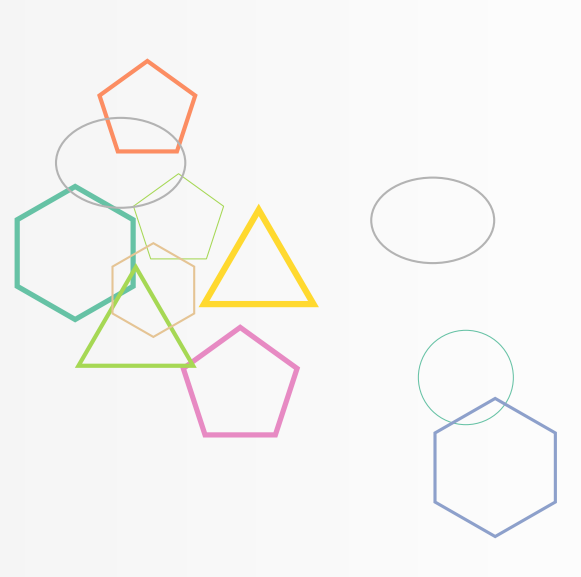[{"shape": "circle", "thickness": 0.5, "radius": 0.41, "center": [0.801, 0.345]}, {"shape": "hexagon", "thickness": 2.5, "radius": 0.58, "center": [0.129, 0.561]}, {"shape": "pentagon", "thickness": 2, "radius": 0.43, "center": [0.254, 0.807]}, {"shape": "hexagon", "thickness": 1.5, "radius": 0.6, "center": [0.852, 0.19]}, {"shape": "pentagon", "thickness": 2.5, "radius": 0.51, "center": [0.413, 0.329]}, {"shape": "triangle", "thickness": 2, "radius": 0.57, "center": [0.234, 0.423]}, {"shape": "pentagon", "thickness": 0.5, "radius": 0.41, "center": [0.307, 0.617]}, {"shape": "triangle", "thickness": 3, "radius": 0.54, "center": [0.445, 0.527]}, {"shape": "hexagon", "thickness": 1, "radius": 0.41, "center": [0.264, 0.497]}, {"shape": "oval", "thickness": 1, "radius": 0.53, "center": [0.744, 0.618]}, {"shape": "oval", "thickness": 1, "radius": 0.56, "center": [0.208, 0.717]}]